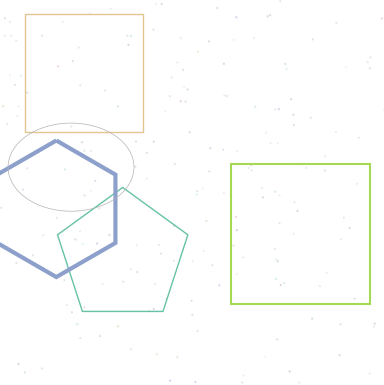[{"shape": "pentagon", "thickness": 1, "radius": 0.89, "center": [0.319, 0.335]}, {"shape": "hexagon", "thickness": 3, "radius": 0.89, "center": [0.146, 0.458]}, {"shape": "square", "thickness": 1.5, "radius": 0.91, "center": [0.78, 0.393]}, {"shape": "square", "thickness": 1, "radius": 0.76, "center": [0.218, 0.81]}, {"shape": "oval", "thickness": 0.5, "radius": 0.82, "center": [0.184, 0.566]}]